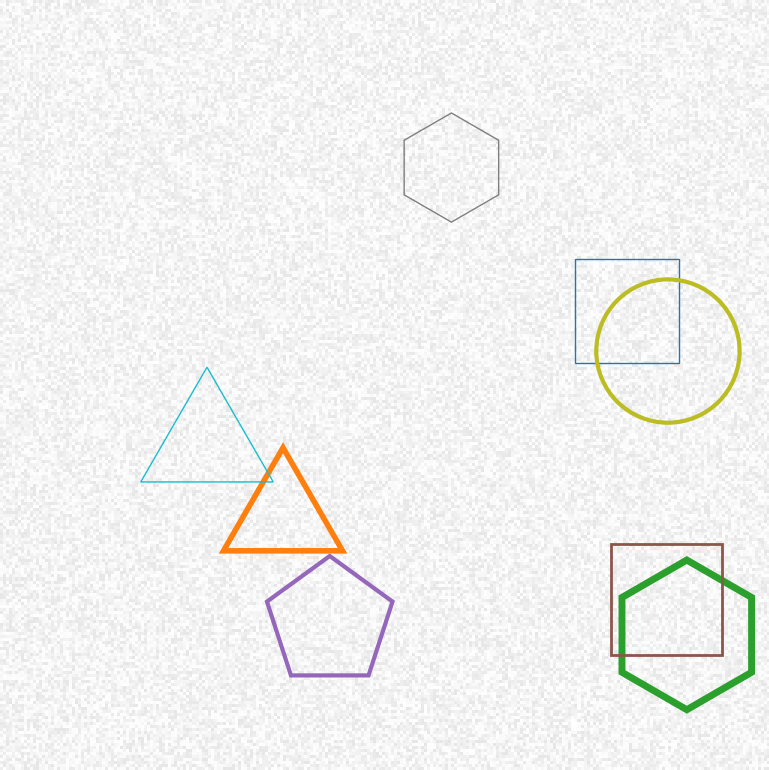[{"shape": "square", "thickness": 0.5, "radius": 0.34, "center": [0.815, 0.596]}, {"shape": "triangle", "thickness": 2, "radius": 0.45, "center": [0.368, 0.329]}, {"shape": "hexagon", "thickness": 2.5, "radius": 0.49, "center": [0.892, 0.175]}, {"shape": "pentagon", "thickness": 1.5, "radius": 0.43, "center": [0.428, 0.192]}, {"shape": "square", "thickness": 1, "radius": 0.36, "center": [0.866, 0.221]}, {"shape": "hexagon", "thickness": 0.5, "radius": 0.35, "center": [0.586, 0.782]}, {"shape": "circle", "thickness": 1.5, "radius": 0.47, "center": [0.867, 0.544]}, {"shape": "triangle", "thickness": 0.5, "radius": 0.5, "center": [0.269, 0.424]}]